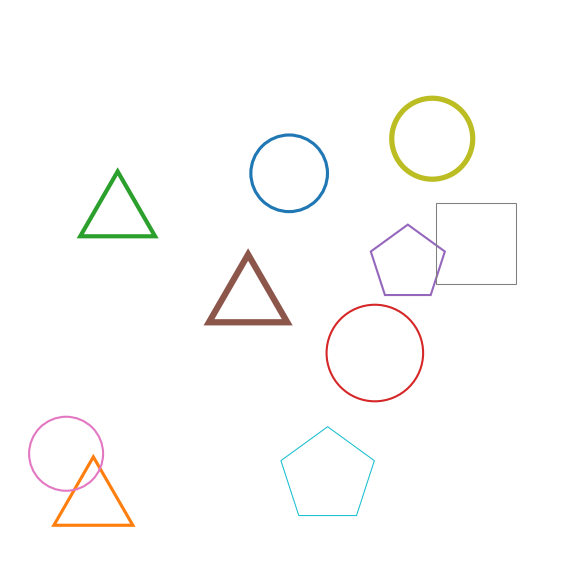[{"shape": "circle", "thickness": 1.5, "radius": 0.33, "center": [0.501, 0.699]}, {"shape": "triangle", "thickness": 1.5, "radius": 0.39, "center": [0.162, 0.129]}, {"shape": "triangle", "thickness": 2, "radius": 0.37, "center": [0.204, 0.627]}, {"shape": "circle", "thickness": 1, "radius": 0.42, "center": [0.649, 0.388]}, {"shape": "pentagon", "thickness": 1, "radius": 0.34, "center": [0.706, 0.543]}, {"shape": "triangle", "thickness": 3, "radius": 0.39, "center": [0.43, 0.48]}, {"shape": "circle", "thickness": 1, "radius": 0.32, "center": [0.114, 0.213]}, {"shape": "square", "thickness": 0.5, "radius": 0.35, "center": [0.824, 0.577]}, {"shape": "circle", "thickness": 2.5, "radius": 0.35, "center": [0.748, 0.759]}, {"shape": "pentagon", "thickness": 0.5, "radius": 0.43, "center": [0.567, 0.175]}]